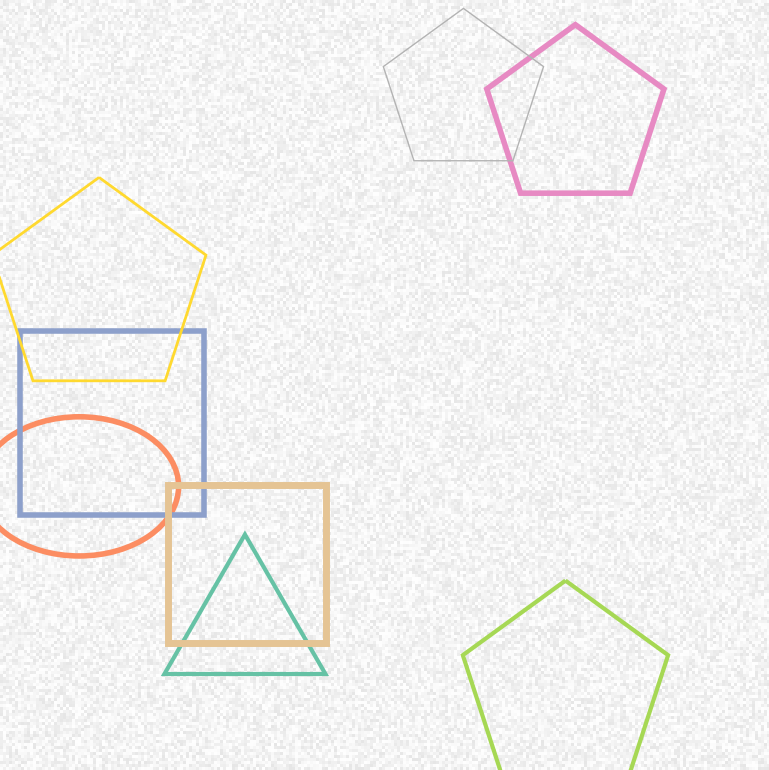[{"shape": "triangle", "thickness": 1.5, "radius": 0.6, "center": [0.318, 0.185]}, {"shape": "oval", "thickness": 2, "radius": 0.65, "center": [0.103, 0.368]}, {"shape": "square", "thickness": 2, "radius": 0.6, "center": [0.145, 0.45]}, {"shape": "pentagon", "thickness": 2, "radius": 0.6, "center": [0.747, 0.847]}, {"shape": "pentagon", "thickness": 1.5, "radius": 0.7, "center": [0.734, 0.106]}, {"shape": "pentagon", "thickness": 1, "radius": 0.73, "center": [0.129, 0.624]}, {"shape": "square", "thickness": 2.5, "radius": 0.51, "center": [0.321, 0.268]}, {"shape": "pentagon", "thickness": 0.5, "radius": 0.55, "center": [0.602, 0.88]}]